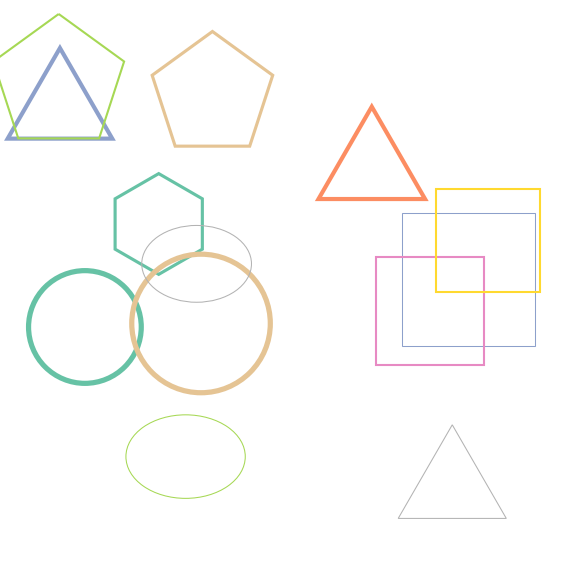[{"shape": "circle", "thickness": 2.5, "radius": 0.49, "center": [0.147, 0.433]}, {"shape": "hexagon", "thickness": 1.5, "radius": 0.44, "center": [0.275, 0.611]}, {"shape": "triangle", "thickness": 2, "radius": 0.53, "center": [0.644, 0.708]}, {"shape": "triangle", "thickness": 2, "radius": 0.52, "center": [0.104, 0.811]}, {"shape": "square", "thickness": 0.5, "radius": 0.58, "center": [0.811, 0.516]}, {"shape": "square", "thickness": 1, "radius": 0.47, "center": [0.744, 0.46]}, {"shape": "pentagon", "thickness": 1, "radius": 0.6, "center": [0.102, 0.856]}, {"shape": "oval", "thickness": 0.5, "radius": 0.52, "center": [0.321, 0.208]}, {"shape": "square", "thickness": 1, "radius": 0.45, "center": [0.845, 0.582]}, {"shape": "pentagon", "thickness": 1.5, "radius": 0.55, "center": [0.368, 0.835]}, {"shape": "circle", "thickness": 2.5, "radius": 0.6, "center": [0.348, 0.439]}, {"shape": "triangle", "thickness": 0.5, "radius": 0.54, "center": [0.783, 0.155]}, {"shape": "oval", "thickness": 0.5, "radius": 0.48, "center": [0.34, 0.542]}]